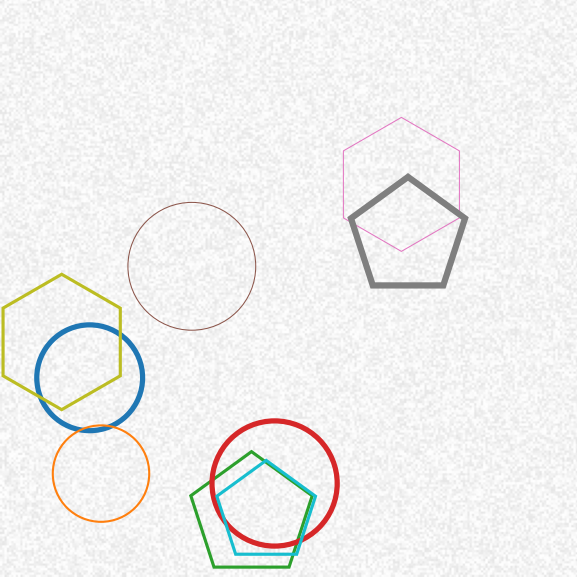[{"shape": "circle", "thickness": 2.5, "radius": 0.46, "center": [0.155, 0.345]}, {"shape": "circle", "thickness": 1, "radius": 0.42, "center": [0.175, 0.179]}, {"shape": "pentagon", "thickness": 1.5, "radius": 0.55, "center": [0.436, 0.107]}, {"shape": "circle", "thickness": 2.5, "radius": 0.54, "center": [0.476, 0.162]}, {"shape": "circle", "thickness": 0.5, "radius": 0.55, "center": [0.332, 0.538]}, {"shape": "hexagon", "thickness": 0.5, "radius": 0.58, "center": [0.695, 0.68]}, {"shape": "pentagon", "thickness": 3, "radius": 0.52, "center": [0.707, 0.589]}, {"shape": "hexagon", "thickness": 1.5, "radius": 0.59, "center": [0.107, 0.407]}, {"shape": "pentagon", "thickness": 1.5, "radius": 0.45, "center": [0.461, 0.112]}]